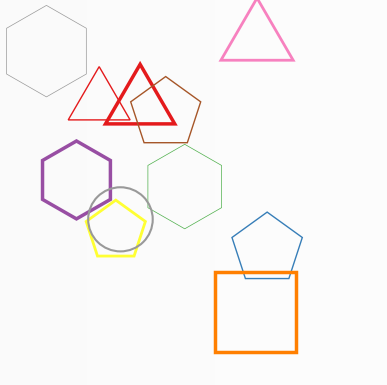[{"shape": "triangle", "thickness": 2.5, "radius": 0.52, "center": [0.362, 0.73]}, {"shape": "triangle", "thickness": 1, "radius": 0.46, "center": [0.256, 0.735]}, {"shape": "pentagon", "thickness": 1, "radius": 0.48, "center": [0.689, 0.354]}, {"shape": "hexagon", "thickness": 0.5, "radius": 0.55, "center": [0.477, 0.515]}, {"shape": "hexagon", "thickness": 2.5, "radius": 0.51, "center": [0.197, 0.533]}, {"shape": "square", "thickness": 2.5, "radius": 0.52, "center": [0.66, 0.19]}, {"shape": "pentagon", "thickness": 2, "radius": 0.4, "center": [0.299, 0.4]}, {"shape": "pentagon", "thickness": 1, "radius": 0.47, "center": [0.428, 0.706]}, {"shape": "triangle", "thickness": 2, "radius": 0.54, "center": [0.663, 0.897]}, {"shape": "hexagon", "thickness": 0.5, "radius": 0.59, "center": [0.12, 0.867]}, {"shape": "circle", "thickness": 1.5, "radius": 0.42, "center": [0.311, 0.43]}]